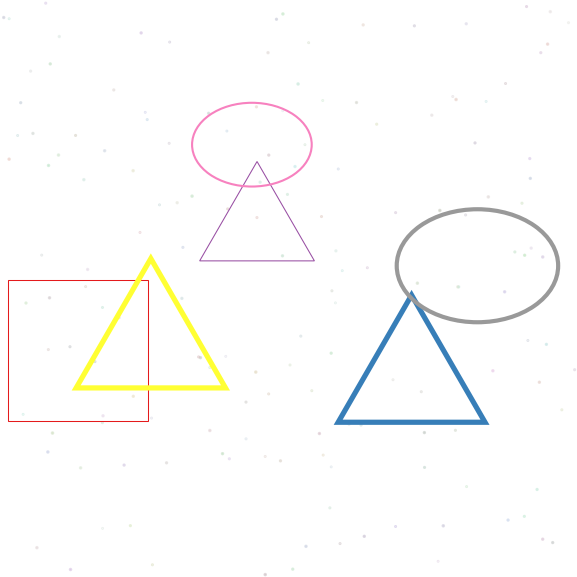[{"shape": "square", "thickness": 0.5, "radius": 0.61, "center": [0.135, 0.392]}, {"shape": "triangle", "thickness": 2.5, "radius": 0.73, "center": [0.713, 0.341]}, {"shape": "triangle", "thickness": 0.5, "radius": 0.57, "center": [0.445, 0.605]}, {"shape": "triangle", "thickness": 2.5, "radius": 0.75, "center": [0.261, 0.402]}, {"shape": "oval", "thickness": 1, "radius": 0.52, "center": [0.436, 0.749]}, {"shape": "oval", "thickness": 2, "radius": 0.7, "center": [0.827, 0.539]}]